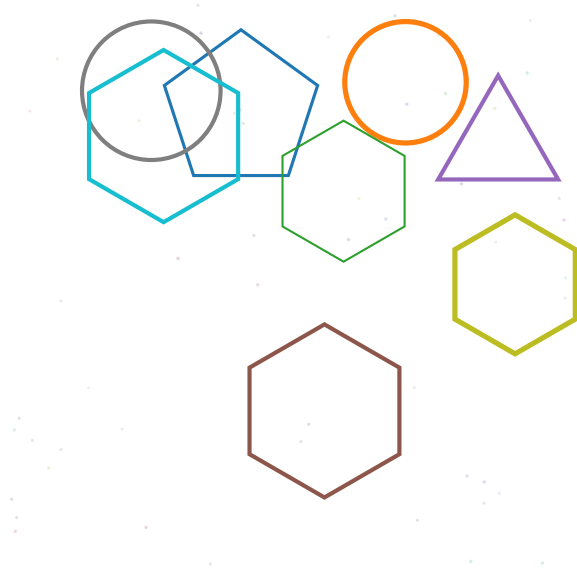[{"shape": "pentagon", "thickness": 1.5, "radius": 0.7, "center": [0.417, 0.808]}, {"shape": "circle", "thickness": 2.5, "radius": 0.53, "center": [0.702, 0.857]}, {"shape": "hexagon", "thickness": 1, "radius": 0.61, "center": [0.595, 0.668]}, {"shape": "triangle", "thickness": 2, "radius": 0.6, "center": [0.863, 0.748]}, {"shape": "hexagon", "thickness": 2, "radius": 0.75, "center": [0.562, 0.288]}, {"shape": "circle", "thickness": 2, "radius": 0.6, "center": [0.262, 0.842]}, {"shape": "hexagon", "thickness": 2.5, "radius": 0.6, "center": [0.892, 0.507]}, {"shape": "hexagon", "thickness": 2, "radius": 0.75, "center": [0.283, 0.764]}]